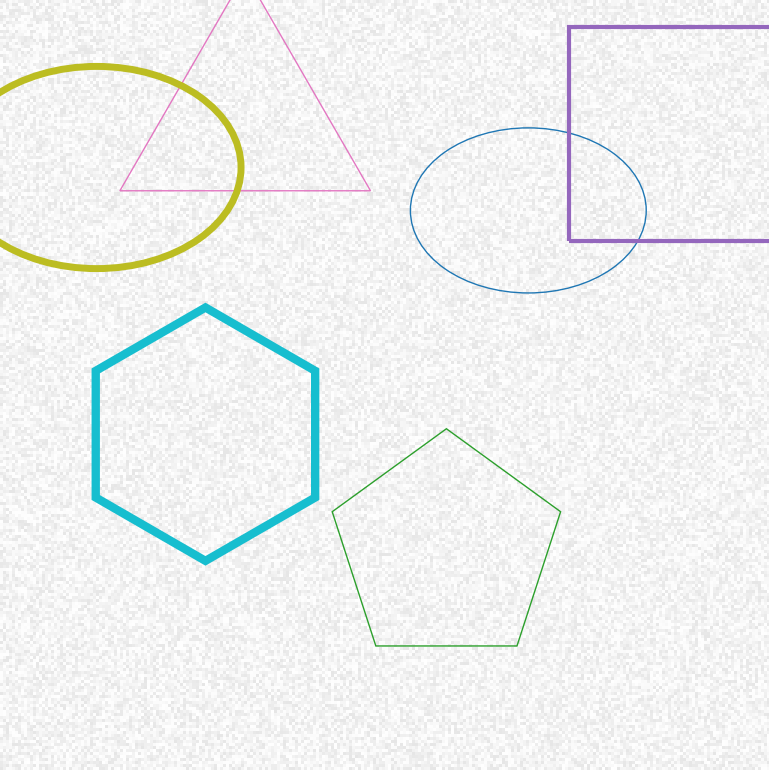[{"shape": "oval", "thickness": 0.5, "radius": 0.77, "center": [0.686, 0.727]}, {"shape": "pentagon", "thickness": 0.5, "radius": 0.78, "center": [0.58, 0.287]}, {"shape": "square", "thickness": 1.5, "radius": 0.69, "center": [0.877, 0.826]}, {"shape": "triangle", "thickness": 0.5, "radius": 0.94, "center": [0.318, 0.846]}, {"shape": "oval", "thickness": 2.5, "radius": 0.94, "center": [0.125, 0.782]}, {"shape": "hexagon", "thickness": 3, "radius": 0.82, "center": [0.267, 0.436]}]